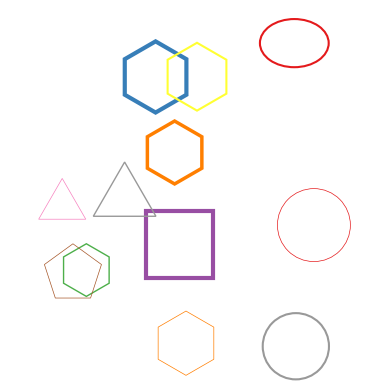[{"shape": "circle", "thickness": 0.5, "radius": 0.47, "center": [0.815, 0.415]}, {"shape": "oval", "thickness": 1.5, "radius": 0.45, "center": [0.764, 0.888]}, {"shape": "hexagon", "thickness": 3, "radius": 0.46, "center": [0.404, 0.8]}, {"shape": "hexagon", "thickness": 1, "radius": 0.34, "center": [0.224, 0.298]}, {"shape": "square", "thickness": 3, "radius": 0.44, "center": [0.465, 0.365]}, {"shape": "hexagon", "thickness": 0.5, "radius": 0.42, "center": [0.483, 0.109]}, {"shape": "hexagon", "thickness": 2.5, "radius": 0.41, "center": [0.454, 0.604]}, {"shape": "hexagon", "thickness": 1.5, "radius": 0.44, "center": [0.512, 0.801]}, {"shape": "pentagon", "thickness": 0.5, "radius": 0.39, "center": [0.189, 0.289]}, {"shape": "triangle", "thickness": 0.5, "radius": 0.35, "center": [0.162, 0.466]}, {"shape": "triangle", "thickness": 1, "radius": 0.47, "center": [0.324, 0.485]}, {"shape": "circle", "thickness": 1.5, "radius": 0.43, "center": [0.768, 0.101]}]